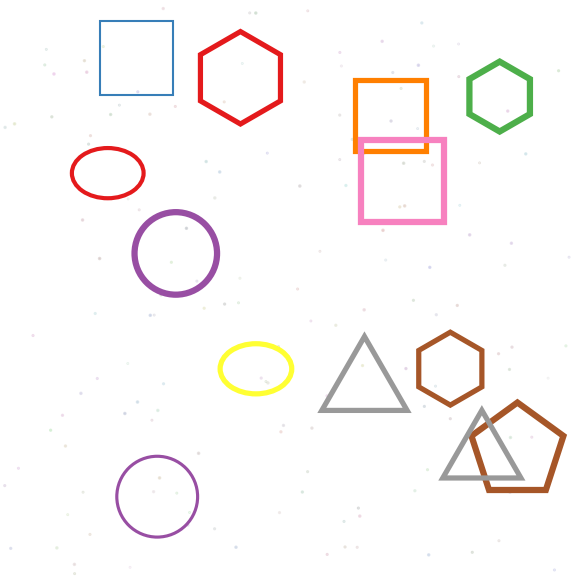[{"shape": "hexagon", "thickness": 2.5, "radius": 0.4, "center": [0.416, 0.864]}, {"shape": "oval", "thickness": 2, "radius": 0.31, "center": [0.187, 0.699]}, {"shape": "square", "thickness": 1, "radius": 0.32, "center": [0.236, 0.899]}, {"shape": "hexagon", "thickness": 3, "radius": 0.3, "center": [0.865, 0.832]}, {"shape": "circle", "thickness": 1.5, "radius": 0.35, "center": [0.272, 0.139]}, {"shape": "circle", "thickness": 3, "radius": 0.36, "center": [0.304, 0.56]}, {"shape": "square", "thickness": 2.5, "radius": 0.31, "center": [0.676, 0.799]}, {"shape": "oval", "thickness": 2.5, "radius": 0.31, "center": [0.443, 0.361]}, {"shape": "hexagon", "thickness": 2.5, "radius": 0.32, "center": [0.78, 0.361]}, {"shape": "pentagon", "thickness": 3, "radius": 0.42, "center": [0.896, 0.218]}, {"shape": "square", "thickness": 3, "radius": 0.36, "center": [0.697, 0.686]}, {"shape": "triangle", "thickness": 2.5, "radius": 0.39, "center": [0.834, 0.211]}, {"shape": "triangle", "thickness": 2.5, "radius": 0.43, "center": [0.631, 0.331]}]